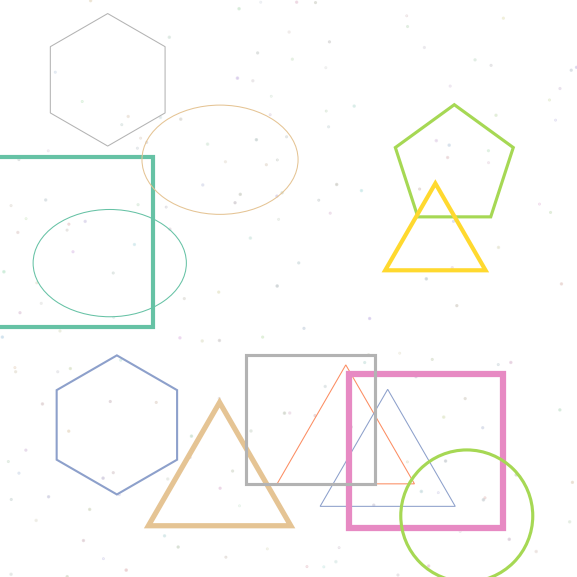[{"shape": "oval", "thickness": 0.5, "radius": 0.66, "center": [0.19, 0.544]}, {"shape": "square", "thickness": 2, "radius": 0.73, "center": [0.119, 0.58]}, {"shape": "triangle", "thickness": 0.5, "radius": 0.69, "center": [0.599, 0.23]}, {"shape": "triangle", "thickness": 0.5, "radius": 0.68, "center": [0.671, 0.19]}, {"shape": "hexagon", "thickness": 1, "radius": 0.6, "center": [0.202, 0.263]}, {"shape": "square", "thickness": 3, "radius": 0.67, "center": [0.738, 0.218]}, {"shape": "pentagon", "thickness": 1.5, "radius": 0.54, "center": [0.787, 0.71]}, {"shape": "circle", "thickness": 1.5, "radius": 0.57, "center": [0.808, 0.106]}, {"shape": "triangle", "thickness": 2, "radius": 0.5, "center": [0.754, 0.581]}, {"shape": "triangle", "thickness": 2.5, "radius": 0.71, "center": [0.38, 0.16]}, {"shape": "oval", "thickness": 0.5, "radius": 0.68, "center": [0.381, 0.723]}, {"shape": "hexagon", "thickness": 0.5, "radius": 0.57, "center": [0.187, 0.861]}, {"shape": "square", "thickness": 1.5, "radius": 0.56, "center": [0.537, 0.272]}]